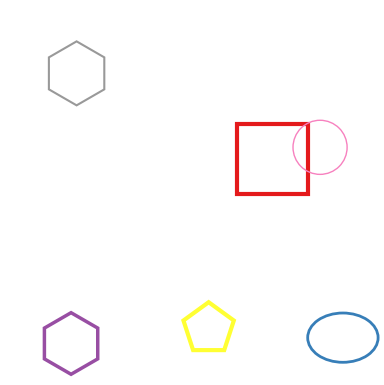[{"shape": "square", "thickness": 3, "radius": 0.46, "center": [0.707, 0.586]}, {"shape": "oval", "thickness": 2, "radius": 0.46, "center": [0.891, 0.123]}, {"shape": "hexagon", "thickness": 2.5, "radius": 0.4, "center": [0.185, 0.108]}, {"shape": "pentagon", "thickness": 3, "radius": 0.34, "center": [0.542, 0.146]}, {"shape": "circle", "thickness": 1, "radius": 0.35, "center": [0.831, 0.617]}, {"shape": "hexagon", "thickness": 1.5, "radius": 0.42, "center": [0.199, 0.809]}]